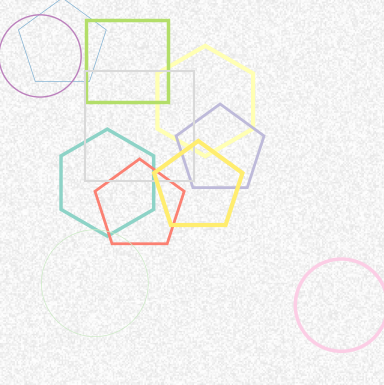[{"shape": "hexagon", "thickness": 2.5, "radius": 0.69, "center": [0.279, 0.526]}, {"shape": "hexagon", "thickness": 3, "radius": 0.72, "center": [0.533, 0.738]}, {"shape": "pentagon", "thickness": 2, "radius": 0.6, "center": [0.572, 0.61]}, {"shape": "pentagon", "thickness": 2, "radius": 0.61, "center": [0.363, 0.465]}, {"shape": "pentagon", "thickness": 0.5, "radius": 0.6, "center": [0.162, 0.885]}, {"shape": "square", "thickness": 2.5, "radius": 0.53, "center": [0.331, 0.84]}, {"shape": "circle", "thickness": 2.5, "radius": 0.6, "center": [0.887, 0.207]}, {"shape": "square", "thickness": 1.5, "radius": 0.71, "center": [0.362, 0.673]}, {"shape": "circle", "thickness": 1, "radius": 0.53, "center": [0.104, 0.855]}, {"shape": "circle", "thickness": 0.5, "radius": 0.69, "center": [0.246, 0.264]}, {"shape": "pentagon", "thickness": 3, "radius": 0.6, "center": [0.515, 0.513]}]